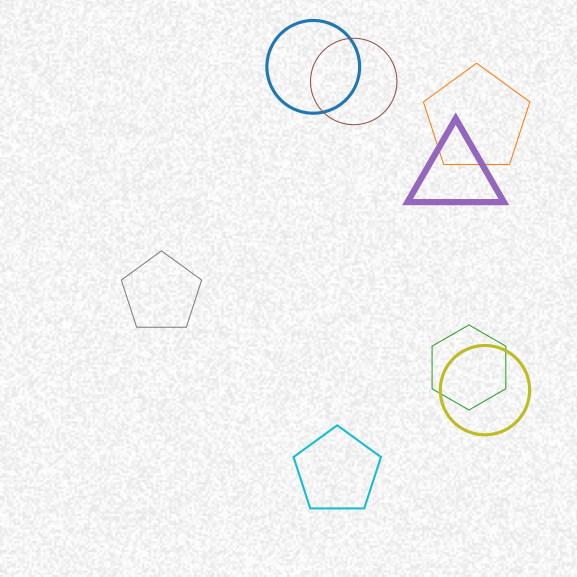[{"shape": "circle", "thickness": 1.5, "radius": 0.4, "center": [0.542, 0.883]}, {"shape": "pentagon", "thickness": 0.5, "radius": 0.48, "center": [0.825, 0.793]}, {"shape": "hexagon", "thickness": 0.5, "radius": 0.37, "center": [0.812, 0.363]}, {"shape": "triangle", "thickness": 3, "radius": 0.48, "center": [0.789, 0.697]}, {"shape": "circle", "thickness": 0.5, "radius": 0.37, "center": [0.613, 0.858]}, {"shape": "pentagon", "thickness": 0.5, "radius": 0.37, "center": [0.28, 0.492]}, {"shape": "circle", "thickness": 1.5, "radius": 0.39, "center": [0.84, 0.324]}, {"shape": "pentagon", "thickness": 1, "radius": 0.4, "center": [0.584, 0.183]}]